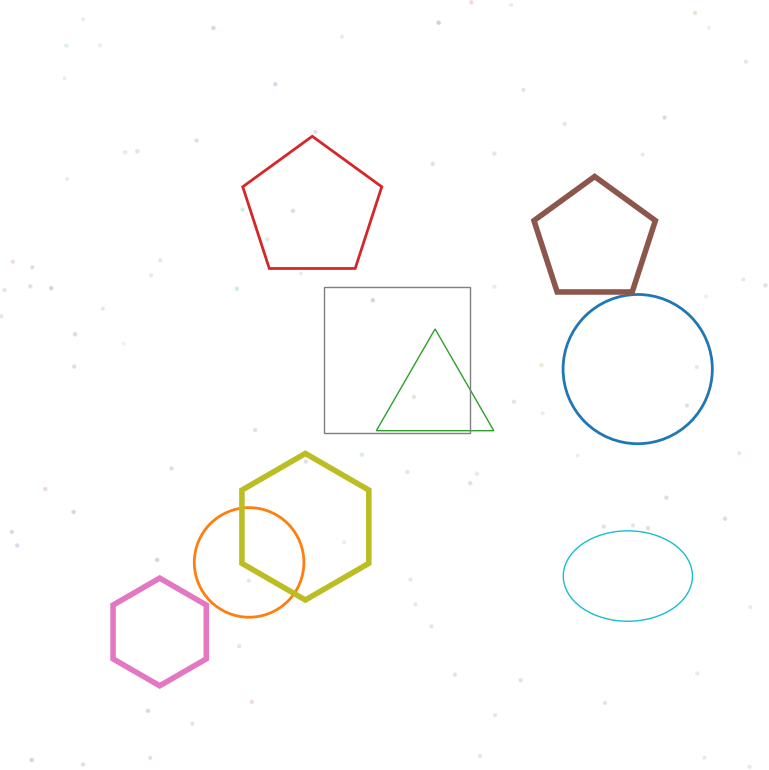[{"shape": "circle", "thickness": 1, "radius": 0.48, "center": [0.828, 0.521]}, {"shape": "circle", "thickness": 1, "radius": 0.36, "center": [0.324, 0.27]}, {"shape": "triangle", "thickness": 0.5, "radius": 0.44, "center": [0.565, 0.485]}, {"shape": "pentagon", "thickness": 1, "radius": 0.47, "center": [0.406, 0.728]}, {"shape": "pentagon", "thickness": 2, "radius": 0.41, "center": [0.772, 0.688]}, {"shape": "hexagon", "thickness": 2, "radius": 0.35, "center": [0.207, 0.179]}, {"shape": "square", "thickness": 0.5, "radius": 0.47, "center": [0.515, 0.532]}, {"shape": "hexagon", "thickness": 2, "radius": 0.48, "center": [0.397, 0.316]}, {"shape": "oval", "thickness": 0.5, "radius": 0.42, "center": [0.815, 0.252]}]